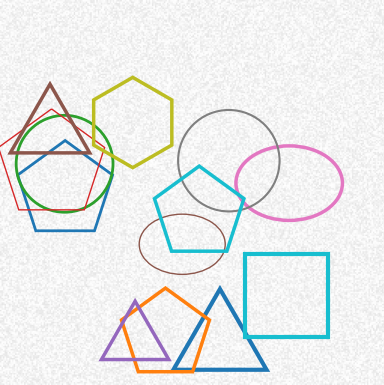[{"shape": "pentagon", "thickness": 2, "radius": 0.65, "center": [0.169, 0.505]}, {"shape": "triangle", "thickness": 3, "radius": 0.7, "center": [0.571, 0.109]}, {"shape": "pentagon", "thickness": 2.5, "radius": 0.6, "center": [0.43, 0.132]}, {"shape": "circle", "thickness": 2, "radius": 0.63, "center": [0.168, 0.575]}, {"shape": "pentagon", "thickness": 1, "radius": 0.72, "center": [0.134, 0.572]}, {"shape": "triangle", "thickness": 2.5, "radius": 0.5, "center": [0.351, 0.117]}, {"shape": "triangle", "thickness": 2.5, "radius": 0.6, "center": [0.13, 0.662]}, {"shape": "oval", "thickness": 1, "radius": 0.56, "center": [0.473, 0.366]}, {"shape": "oval", "thickness": 2.5, "radius": 0.69, "center": [0.751, 0.524]}, {"shape": "circle", "thickness": 1.5, "radius": 0.66, "center": [0.594, 0.583]}, {"shape": "hexagon", "thickness": 2.5, "radius": 0.59, "center": [0.345, 0.682]}, {"shape": "square", "thickness": 3, "radius": 0.54, "center": [0.745, 0.233]}, {"shape": "pentagon", "thickness": 2.5, "radius": 0.61, "center": [0.517, 0.446]}]